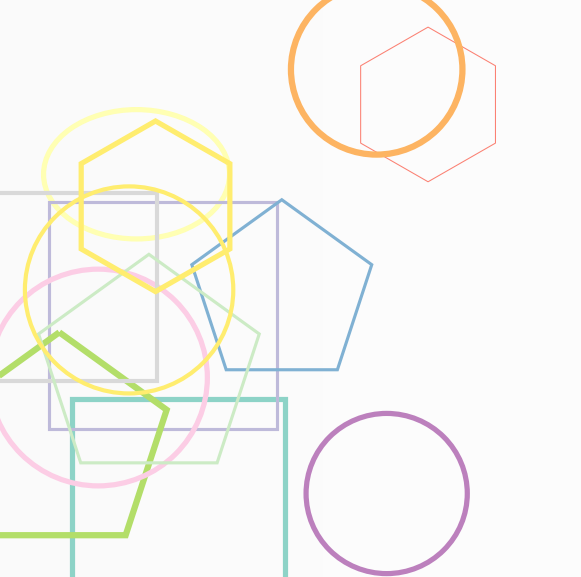[{"shape": "square", "thickness": 2.5, "radius": 0.91, "center": [0.307, 0.126]}, {"shape": "oval", "thickness": 2.5, "radius": 0.8, "center": [0.235, 0.697]}, {"shape": "square", "thickness": 1.5, "radius": 0.98, "center": [0.28, 0.453]}, {"shape": "hexagon", "thickness": 0.5, "radius": 0.67, "center": [0.736, 0.818]}, {"shape": "pentagon", "thickness": 1.5, "radius": 0.81, "center": [0.485, 0.491]}, {"shape": "circle", "thickness": 3, "radius": 0.74, "center": [0.648, 0.879]}, {"shape": "pentagon", "thickness": 3, "radius": 0.97, "center": [0.102, 0.229]}, {"shape": "circle", "thickness": 2.5, "radius": 0.94, "center": [0.169, 0.345]}, {"shape": "square", "thickness": 2, "radius": 0.81, "center": [0.108, 0.502]}, {"shape": "circle", "thickness": 2.5, "radius": 0.69, "center": [0.665, 0.145]}, {"shape": "pentagon", "thickness": 1.5, "radius": 1.0, "center": [0.256, 0.359]}, {"shape": "circle", "thickness": 2, "radius": 0.9, "center": [0.222, 0.497]}, {"shape": "hexagon", "thickness": 2.5, "radius": 0.74, "center": [0.268, 0.642]}]